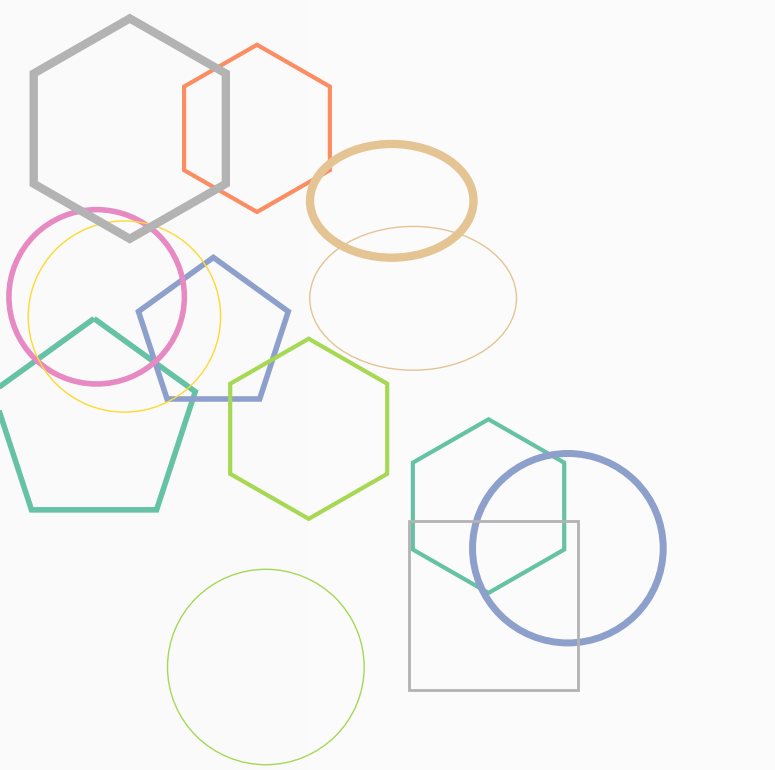[{"shape": "hexagon", "thickness": 1.5, "radius": 0.56, "center": [0.63, 0.343]}, {"shape": "pentagon", "thickness": 2, "radius": 0.69, "center": [0.121, 0.449]}, {"shape": "hexagon", "thickness": 1.5, "radius": 0.54, "center": [0.332, 0.833]}, {"shape": "circle", "thickness": 2.5, "radius": 0.62, "center": [0.733, 0.288]}, {"shape": "pentagon", "thickness": 2, "radius": 0.51, "center": [0.275, 0.564]}, {"shape": "circle", "thickness": 2, "radius": 0.57, "center": [0.125, 0.615]}, {"shape": "hexagon", "thickness": 1.5, "radius": 0.58, "center": [0.398, 0.443]}, {"shape": "circle", "thickness": 0.5, "radius": 0.63, "center": [0.343, 0.134]}, {"shape": "circle", "thickness": 0.5, "radius": 0.62, "center": [0.161, 0.589]}, {"shape": "oval", "thickness": 3, "radius": 0.53, "center": [0.506, 0.739]}, {"shape": "oval", "thickness": 0.5, "radius": 0.67, "center": [0.533, 0.613]}, {"shape": "hexagon", "thickness": 3, "radius": 0.72, "center": [0.167, 0.833]}, {"shape": "square", "thickness": 1, "radius": 0.55, "center": [0.637, 0.214]}]